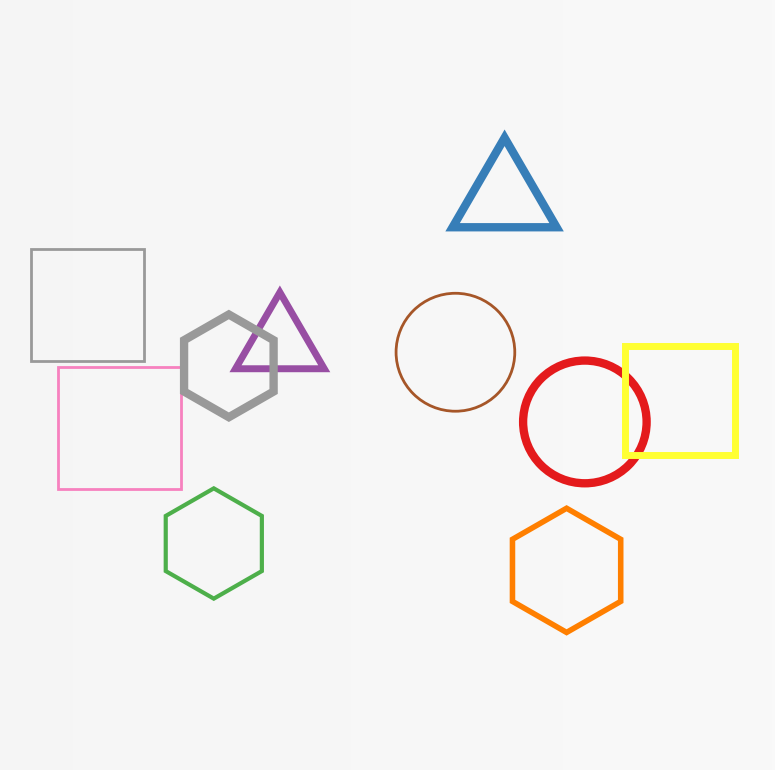[{"shape": "circle", "thickness": 3, "radius": 0.4, "center": [0.755, 0.452]}, {"shape": "triangle", "thickness": 3, "radius": 0.39, "center": [0.651, 0.744]}, {"shape": "hexagon", "thickness": 1.5, "radius": 0.36, "center": [0.276, 0.294]}, {"shape": "triangle", "thickness": 2.5, "radius": 0.33, "center": [0.361, 0.554]}, {"shape": "hexagon", "thickness": 2, "radius": 0.4, "center": [0.731, 0.259]}, {"shape": "square", "thickness": 2.5, "radius": 0.36, "center": [0.877, 0.48]}, {"shape": "circle", "thickness": 1, "radius": 0.38, "center": [0.588, 0.543]}, {"shape": "square", "thickness": 1, "radius": 0.4, "center": [0.154, 0.444]}, {"shape": "hexagon", "thickness": 3, "radius": 0.33, "center": [0.295, 0.525]}, {"shape": "square", "thickness": 1, "radius": 0.36, "center": [0.113, 0.604]}]